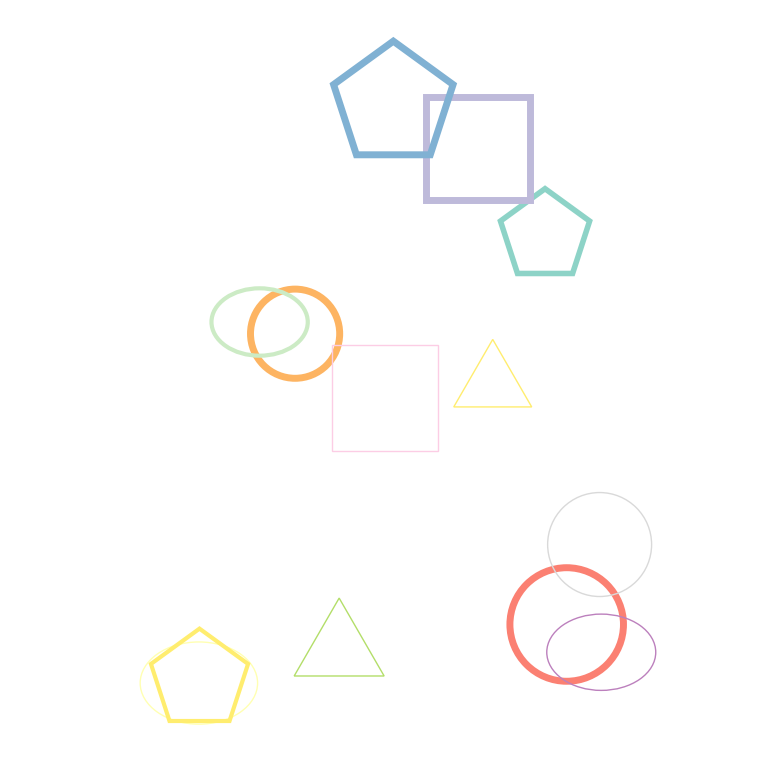[{"shape": "pentagon", "thickness": 2, "radius": 0.3, "center": [0.708, 0.694]}, {"shape": "oval", "thickness": 0.5, "radius": 0.38, "center": [0.258, 0.113]}, {"shape": "square", "thickness": 2.5, "radius": 0.34, "center": [0.621, 0.807]}, {"shape": "circle", "thickness": 2.5, "radius": 0.37, "center": [0.736, 0.189]}, {"shape": "pentagon", "thickness": 2.5, "radius": 0.41, "center": [0.511, 0.865]}, {"shape": "circle", "thickness": 2.5, "radius": 0.29, "center": [0.383, 0.567]}, {"shape": "triangle", "thickness": 0.5, "radius": 0.34, "center": [0.44, 0.156]}, {"shape": "square", "thickness": 0.5, "radius": 0.34, "center": [0.5, 0.483]}, {"shape": "circle", "thickness": 0.5, "radius": 0.34, "center": [0.779, 0.293]}, {"shape": "oval", "thickness": 0.5, "radius": 0.35, "center": [0.781, 0.153]}, {"shape": "oval", "thickness": 1.5, "radius": 0.31, "center": [0.337, 0.582]}, {"shape": "triangle", "thickness": 0.5, "radius": 0.29, "center": [0.64, 0.501]}, {"shape": "pentagon", "thickness": 1.5, "radius": 0.33, "center": [0.259, 0.117]}]